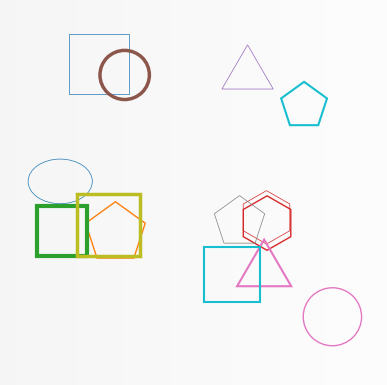[{"shape": "oval", "thickness": 0.5, "radius": 0.41, "center": [0.155, 0.529]}, {"shape": "square", "thickness": 0.5, "radius": 0.39, "center": [0.255, 0.833]}, {"shape": "pentagon", "thickness": 1, "radius": 0.4, "center": [0.298, 0.395]}, {"shape": "square", "thickness": 3, "radius": 0.33, "center": [0.161, 0.4]}, {"shape": "hexagon", "thickness": 1, "radius": 0.35, "center": [0.689, 0.421]}, {"shape": "hexagon", "thickness": 0.5, "radius": 0.35, "center": [0.688, 0.435]}, {"shape": "triangle", "thickness": 0.5, "radius": 0.38, "center": [0.639, 0.807]}, {"shape": "circle", "thickness": 2.5, "radius": 0.32, "center": [0.322, 0.805]}, {"shape": "circle", "thickness": 1, "radius": 0.38, "center": [0.858, 0.177]}, {"shape": "triangle", "thickness": 1.5, "radius": 0.4, "center": [0.682, 0.297]}, {"shape": "pentagon", "thickness": 0.5, "radius": 0.34, "center": [0.618, 0.424]}, {"shape": "square", "thickness": 2.5, "radius": 0.41, "center": [0.28, 0.416]}, {"shape": "square", "thickness": 1.5, "radius": 0.36, "center": [0.599, 0.288]}, {"shape": "pentagon", "thickness": 1.5, "radius": 0.31, "center": [0.785, 0.725]}]